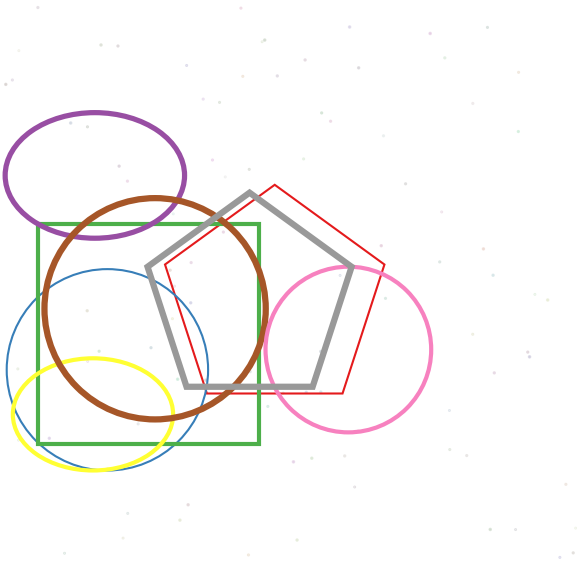[{"shape": "pentagon", "thickness": 1, "radius": 1.0, "center": [0.476, 0.479]}, {"shape": "circle", "thickness": 1, "radius": 0.87, "center": [0.186, 0.359]}, {"shape": "square", "thickness": 2, "radius": 0.95, "center": [0.257, 0.42]}, {"shape": "oval", "thickness": 2.5, "radius": 0.78, "center": [0.164, 0.695]}, {"shape": "oval", "thickness": 2, "radius": 0.69, "center": [0.161, 0.282]}, {"shape": "circle", "thickness": 3, "radius": 0.96, "center": [0.269, 0.464]}, {"shape": "circle", "thickness": 2, "radius": 0.72, "center": [0.603, 0.394]}, {"shape": "pentagon", "thickness": 3, "radius": 0.93, "center": [0.432, 0.48]}]